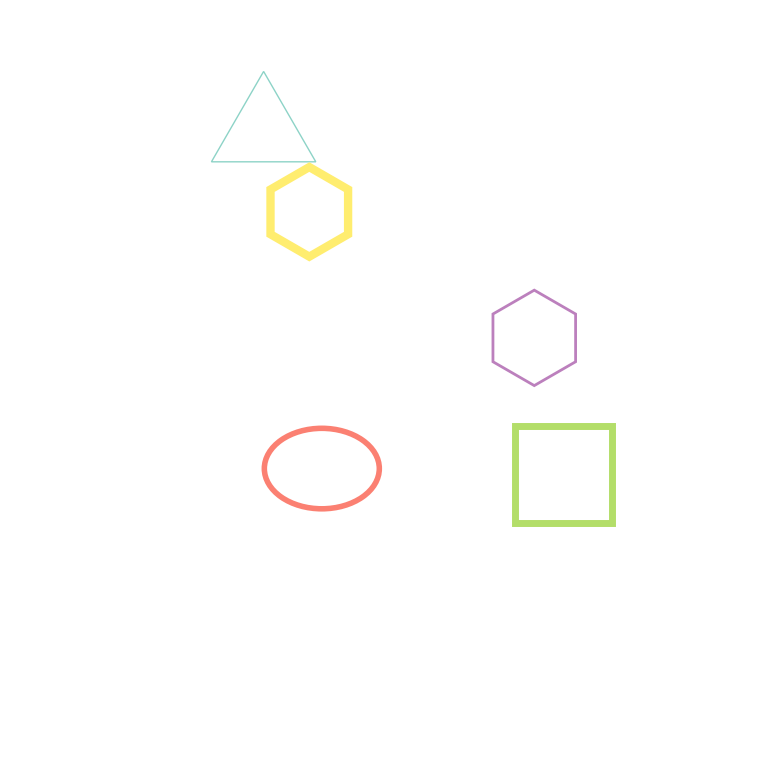[{"shape": "triangle", "thickness": 0.5, "radius": 0.39, "center": [0.342, 0.829]}, {"shape": "oval", "thickness": 2, "radius": 0.37, "center": [0.418, 0.391]}, {"shape": "square", "thickness": 2.5, "radius": 0.31, "center": [0.732, 0.384]}, {"shape": "hexagon", "thickness": 1, "radius": 0.31, "center": [0.694, 0.561]}, {"shape": "hexagon", "thickness": 3, "radius": 0.29, "center": [0.402, 0.725]}]